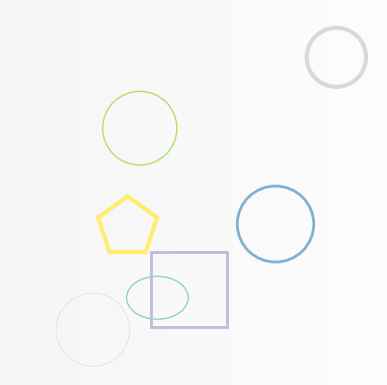[{"shape": "oval", "thickness": 1, "radius": 0.4, "center": [0.406, 0.227]}, {"shape": "square", "thickness": 2, "radius": 0.49, "center": [0.488, 0.248]}, {"shape": "circle", "thickness": 2, "radius": 0.49, "center": [0.711, 0.418]}, {"shape": "circle", "thickness": 1, "radius": 0.48, "center": [0.361, 0.667]}, {"shape": "circle", "thickness": 3, "radius": 0.38, "center": [0.868, 0.851]}, {"shape": "circle", "thickness": 0.5, "radius": 0.47, "center": [0.24, 0.143]}, {"shape": "pentagon", "thickness": 3, "radius": 0.4, "center": [0.329, 0.41]}]